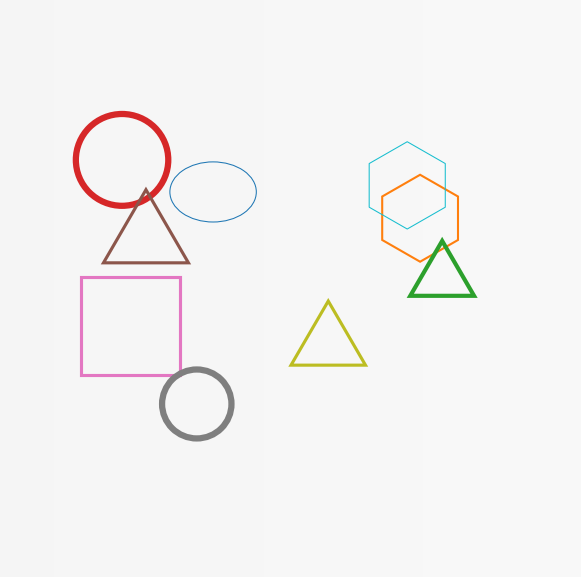[{"shape": "oval", "thickness": 0.5, "radius": 0.37, "center": [0.367, 0.667]}, {"shape": "hexagon", "thickness": 1, "radius": 0.38, "center": [0.723, 0.621]}, {"shape": "triangle", "thickness": 2, "radius": 0.32, "center": [0.761, 0.519]}, {"shape": "circle", "thickness": 3, "radius": 0.4, "center": [0.21, 0.722]}, {"shape": "triangle", "thickness": 1.5, "radius": 0.42, "center": [0.251, 0.586]}, {"shape": "square", "thickness": 1.5, "radius": 0.43, "center": [0.224, 0.435]}, {"shape": "circle", "thickness": 3, "radius": 0.3, "center": [0.339, 0.3]}, {"shape": "triangle", "thickness": 1.5, "radius": 0.37, "center": [0.565, 0.404]}, {"shape": "hexagon", "thickness": 0.5, "radius": 0.38, "center": [0.701, 0.678]}]